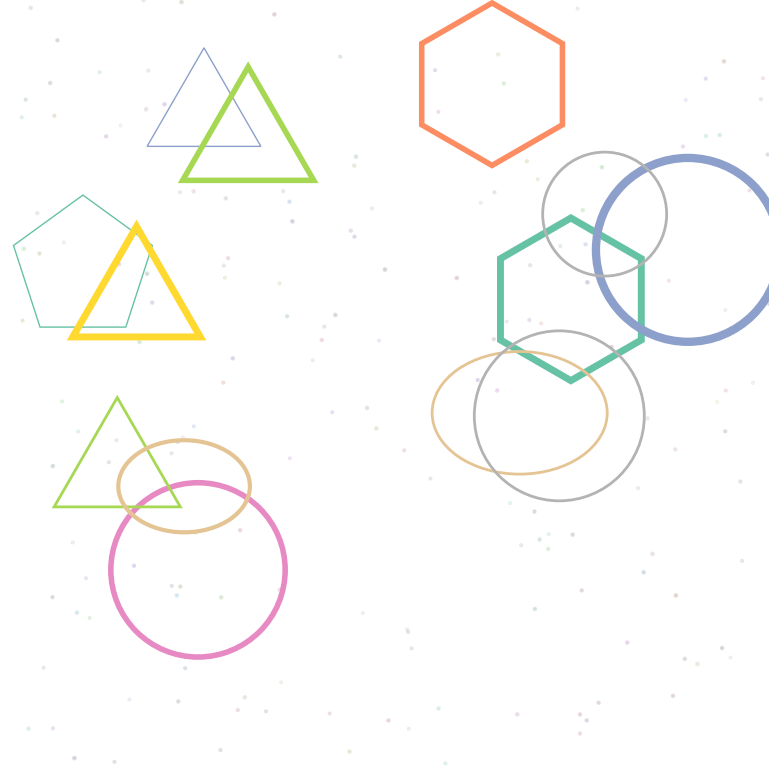[{"shape": "hexagon", "thickness": 2.5, "radius": 0.53, "center": [0.741, 0.611]}, {"shape": "pentagon", "thickness": 0.5, "radius": 0.47, "center": [0.108, 0.652]}, {"shape": "hexagon", "thickness": 2, "radius": 0.53, "center": [0.639, 0.891]}, {"shape": "circle", "thickness": 3, "radius": 0.6, "center": [0.893, 0.675]}, {"shape": "triangle", "thickness": 0.5, "radius": 0.43, "center": [0.265, 0.853]}, {"shape": "circle", "thickness": 2, "radius": 0.57, "center": [0.257, 0.26]}, {"shape": "triangle", "thickness": 1, "radius": 0.47, "center": [0.152, 0.389]}, {"shape": "triangle", "thickness": 2, "radius": 0.49, "center": [0.322, 0.815]}, {"shape": "triangle", "thickness": 2.5, "radius": 0.48, "center": [0.177, 0.61]}, {"shape": "oval", "thickness": 1, "radius": 0.57, "center": [0.675, 0.464]}, {"shape": "oval", "thickness": 1.5, "radius": 0.43, "center": [0.239, 0.368]}, {"shape": "circle", "thickness": 1, "radius": 0.4, "center": [0.785, 0.722]}, {"shape": "circle", "thickness": 1, "radius": 0.55, "center": [0.726, 0.46]}]